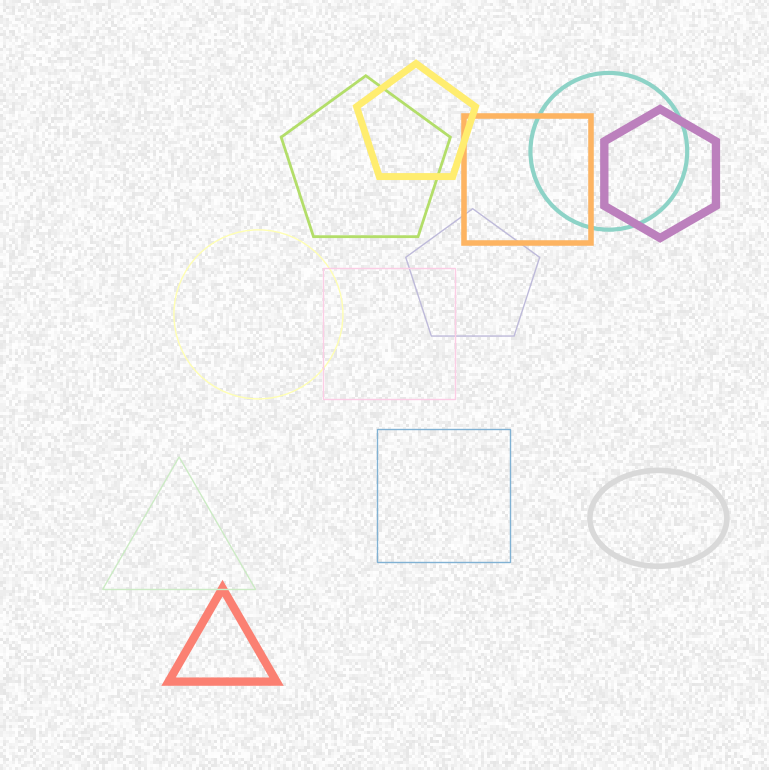[{"shape": "circle", "thickness": 1.5, "radius": 0.51, "center": [0.791, 0.804]}, {"shape": "circle", "thickness": 0.5, "radius": 0.55, "center": [0.336, 0.592]}, {"shape": "pentagon", "thickness": 0.5, "radius": 0.46, "center": [0.614, 0.638]}, {"shape": "triangle", "thickness": 3, "radius": 0.4, "center": [0.289, 0.155]}, {"shape": "square", "thickness": 0.5, "radius": 0.43, "center": [0.576, 0.356]}, {"shape": "square", "thickness": 2, "radius": 0.41, "center": [0.685, 0.767]}, {"shape": "pentagon", "thickness": 1, "radius": 0.58, "center": [0.475, 0.786]}, {"shape": "square", "thickness": 0.5, "radius": 0.43, "center": [0.506, 0.567]}, {"shape": "oval", "thickness": 2, "radius": 0.44, "center": [0.855, 0.327]}, {"shape": "hexagon", "thickness": 3, "radius": 0.42, "center": [0.857, 0.775]}, {"shape": "triangle", "thickness": 0.5, "radius": 0.57, "center": [0.233, 0.292]}, {"shape": "pentagon", "thickness": 2.5, "radius": 0.41, "center": [0.54, 0.836]}]